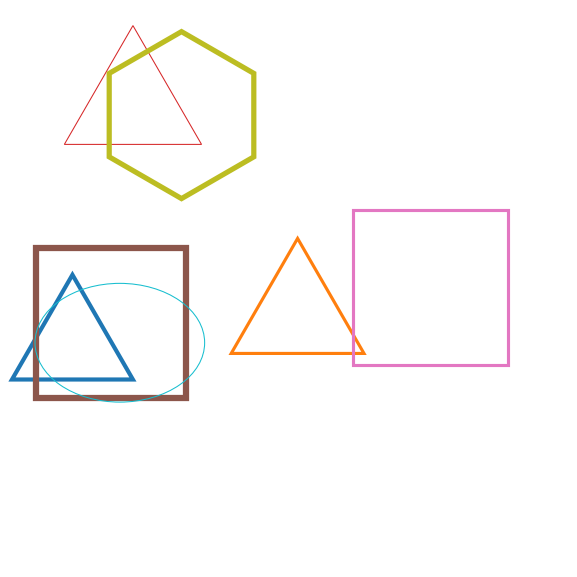[{"shape": "triangle", "thickness": 2, "radius": 0.6, "center": [0.125, 0.402]}, {"shape": "triangle", "thickness": 1.5, "radius": 0.66, "center": [0.515, 0.453]}, {"shape": "triangle", "thickness": 0.5, "radius": 0.69, "center": [0.23, 0.818]}, {"shape": "square", "thickness": 3, "radius": 0.65, "center": [0.192, 0.439]}, {"shape": "square", "thickness": 1.5, "radius": 0.67, "center": [0.746, 0.501]}, {"shape": "hexagon", "thickness": 2.5, "radius": 0.72, "center": [0.314, 0.8]}, {"shape": "oval", "thickness": 0.5, "radius": 0.73, "center": [0.207, 0.406]}]